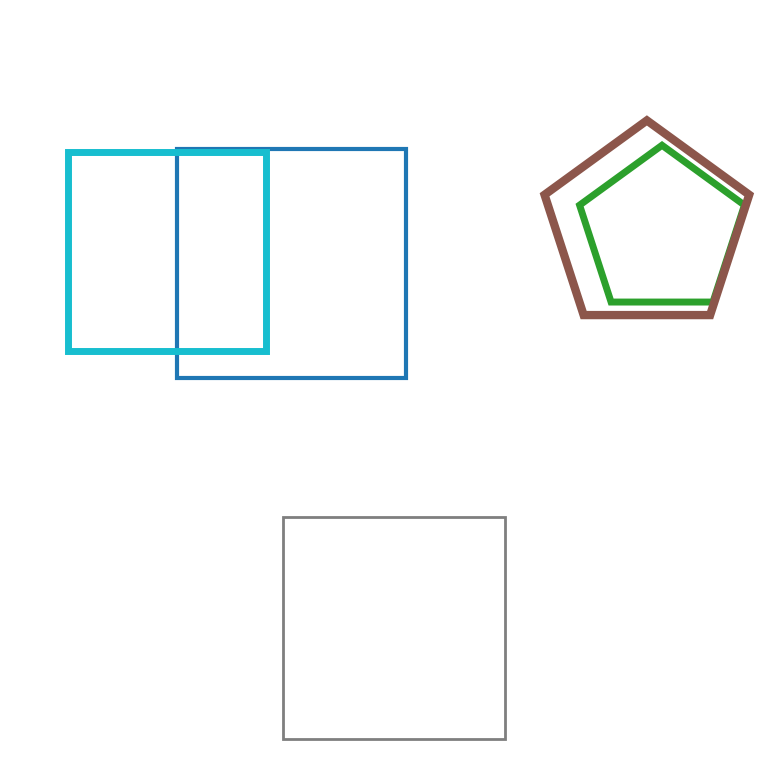[{"shape": "square", "thickness": 1.5, "radius": 0.74, "center": [0.378, 0.658]}, {"shape": "pentagon", "thickness": 2.5, "radius": 0.56, "center": [0.86, 0.699]}, {"shape": "pentagon", "thickness": 3, "radius": 0.7, "center": [0.84, 0.704]}, {"shape": "square", "thickness": 1, "radius": 0.72, "center": [0.512, 0.185]}, {"shape": "square", "thickness": 2.5, "radius": 0.64, "center": [0.217, 0.673]}]